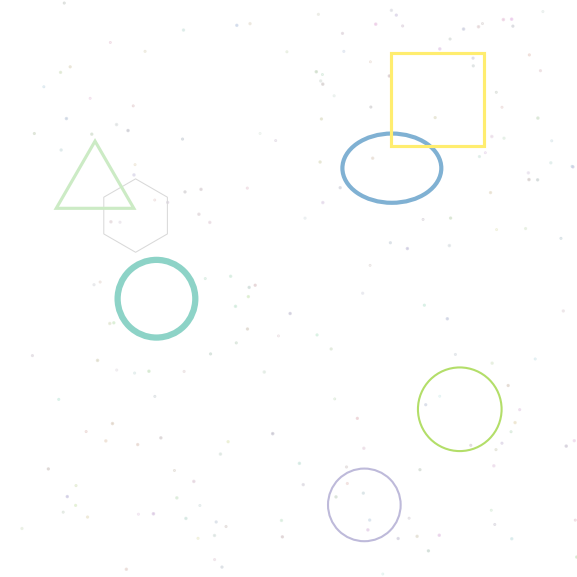[{"shape": "circle", "thickness": 3, "radius": 0.34, "center": [0.271, 0.482]}, {"shape": "circle", "thickness": 1, "radius": 0.31, "center": [0.631, 0.125]}, {"shape": "oval", "thickness": 2, "radius": 0.43, "center": [0.679, 0.708]}, {"shape": "circle", "thickness": 1, "radius": 0.36, "center": [0.796, 0.29]}, {"shape": "hexagon", "thickness": 0.5, "radius": 0.32, "center": [0.235, 0.626]}, {"shape": "triangle", "thickness": 1.5, "radius": 0.39, "center": [0.165, 0.677]}, {"shape": "square", "thickness": 1.5, "radius": 0.4, "center": [0.757, 0.827]}]